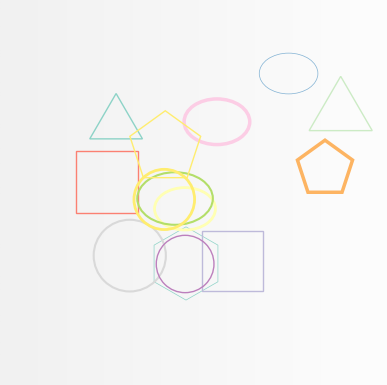[{"shape": "hexagon", "thickness": 0.5, "radius": 0.48, "center": [0.48, 0.316]}, {"shape": "triangle", "thickness": 1, "radius": 0.39, "center": [0.3, 0.679]}, {"shape": "oval", "thickness": 2, "radius": 0.39, "center": [0.477, 0.458]}, {"shape": "square", "thickness": 1, "radius": 0.4, "center": [0.599, 0.322]}, {"shape": "square", "thickness": 1, "radius": 0.4, "center": [0.277, 0.527]}, {"shape": "oval", "thickness": 0.5, "radius": 0.38, "center": [0.745, 0.809]}, {"shape": "pentagon", "thickness": 2.5, "radius": 0.37, "center": [0.839, 0.561]}, {"shape": "oval", "thickness": 1.5, "radius": 0.49, "center": [0.452, 0.484]}, {"shape": "oval", "thickness": 2.5, "radius": 0.42, "center": [0.56, 0.684]}, {"shape": "circle", "thickness": 1.5, "radius": 0.47, "center": [0.335, 0.336]}, {"shape": "circle", "thickness": 1, "radius": 0.37, "center": [0.478, 0.314]}, {"shape": "triangle", "thickness": 1, "radius": 0.47, "center": [0.879, 0.708]}, {"shape": "pentagon", "thickness": 1, "radius": 0.48, "center": [0.426, 0.616]}, {"shape": "circle", "thickness": 2, "radius": 0.39, "center": [0.424, 0.482]}]